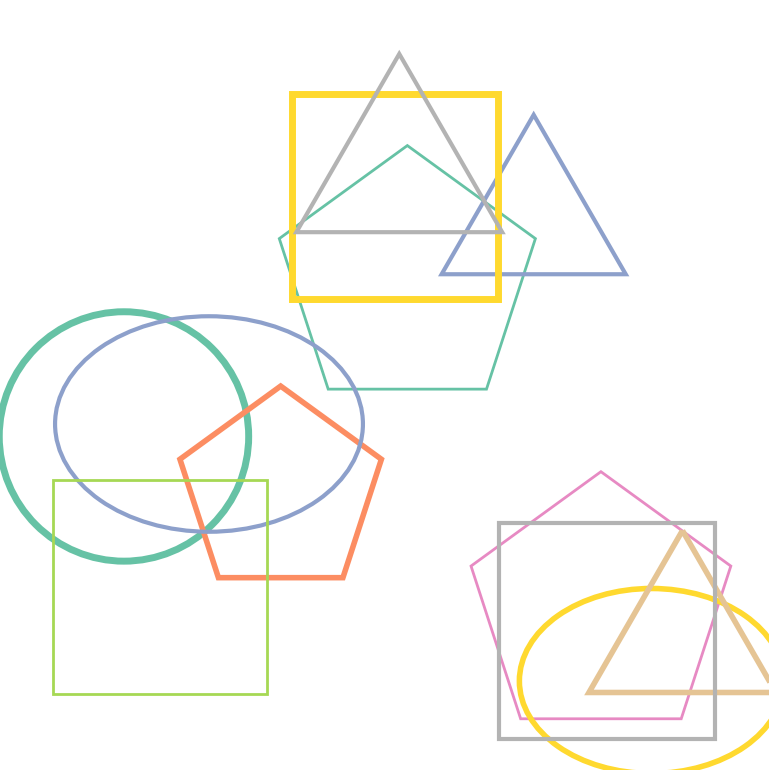[{"shape": "circle", "thickness": 2.5, "radius": 0.81, "center": [0.161, 0.433]}, {"shape": "pentagon", "thickness": 1, "radius": 0.87, "center": [0.529, 0.636]}, {"shape": "pentagon", "thickness": 2, "radius": 0.69, "center": [0.365, 0.361]}, {"shape": "triangle", "thickness": 1.5, "radius": 0.69, "center": [0.693, 0.713]}, {"shape": "oval", "thickness": 1.5, "radius": 1.0, "center": [0.271, 0.449]}, {"shape": "pentagon", "thickness": 1, "radius": 0.89, "center": [0.78, 0.21]}, {"shape": "square", "thickness": 1, "radius": 0.69, "center": [0.208, 0.238]}, {"shape": "oval", "thickness": 2, "radius": 0.86, "center": [0.846, 0.116]}, {"shape": "square", "thickness": 2.5, "radius": 0.67, "center": [0.513, 0.745]}, {"shape": "triangle", "thickness": 2, "radius": 0.7, "center": [0.886, 0.171]}, {"shape": "triangle", "thickness": 1.5, "radius": 0.77, "center": [0.519, 0.776]}, {"shape": "square", "thickness": 1.5, "radius": 0.7, "center": [0.788, 0.18]}]